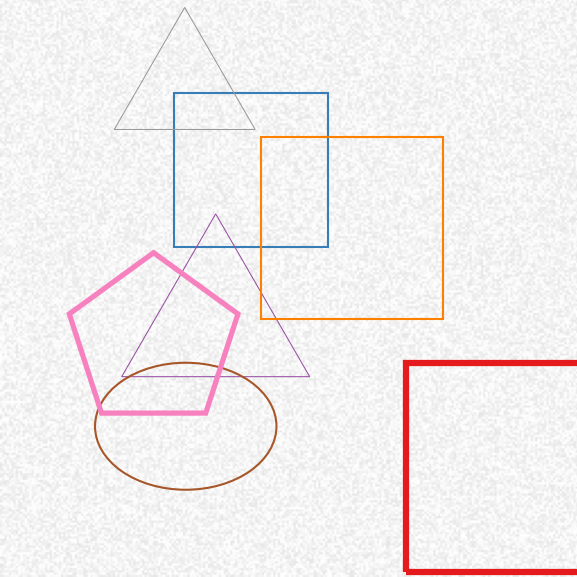[{"shape": "square", "thickness": 3, "radius": 0.9, "center": [0.884, 0.189]}, {"shape": "square", "thickness": 1, "radius": 0.67, "center": [0.435, 0.705]}, {"shape": "triangle", "thickness": 0.5, "radius": 0.94, "center": [0.373, 0.441]}, {"shape": "square", "thickness": 1, "radius": 0.79, "center": [0.61, 0.605]}, {"shape": "oval", "thickness": 1, "radius": 0.79, "center": [0.322, 0.261]}, {"shape": "pentagon", "thickness": 2.5, "radius": 0.77, "center": [0.266, 0.408]}, {"shape": "triangle", "thickness": 0.5, "radius": 0.7, "center": [0.32, 0.845]}]